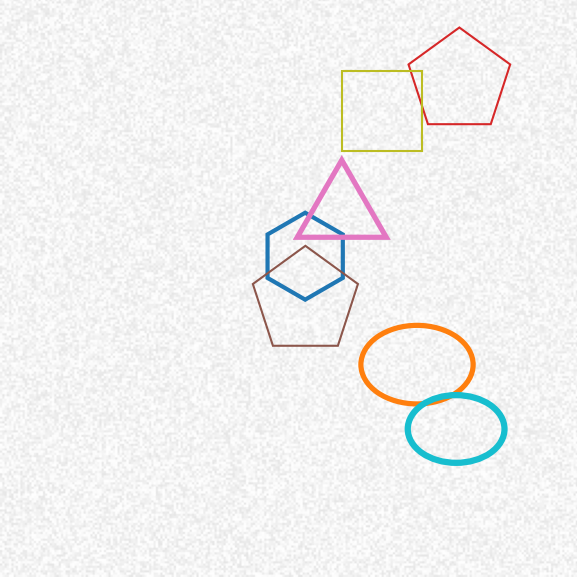[{"shape": "hexagon", "thickness": 2, "radius": 0.38, "center": [0.528, 0.556]}, {"shape": "oval", "thickness": 2.5, "radius": 0.49, "center": [0.722, 0.368]}, {"shape": "pentagon", "thickness": 1, "radius": 0.46, "center": [0.795, 0.859]}, {"shape": "pentagon", "thickness": 1, "radius": 0.48, "center": [0.529, 0.478]}, {"shape": "triangle", "thickness": 2.5, "radius": 0.44, "center": [0.592, 0.633]}, {"shape": "square", "thickness": 1, "radius": 0.35, "center": [0.661, 0.807]}, {"shape": "oval", "thickness": 3, "radius": 0.42, "center": [0.79, 0.256]}]